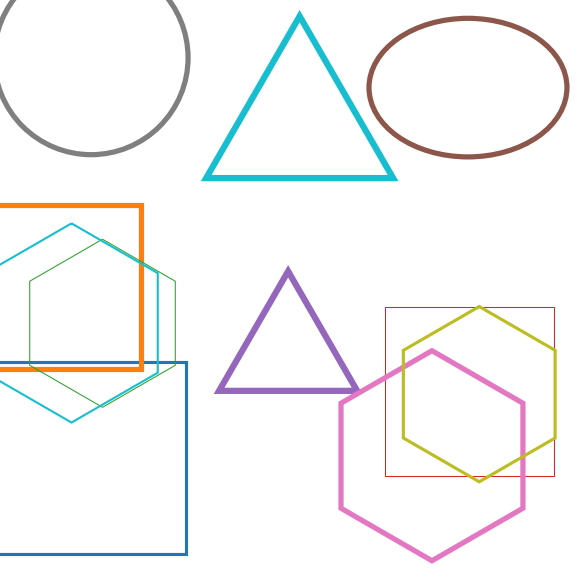[{"shape": "square", "thickness": 1.5, "radius": 0.83, "center": [0.156, 0.206]}, {"shape": "square", "thickness": 2.5, "radius": 0.71, "center": [0.103, 0.502]}, {"shape": "hexagon", "thickness": 0.5, "radius": 0.73, "center": [0.178, 0.439]}, {"shape": "square", "thickness": 0.5, "radius": 0.73, "center": [0.813, 0.321]}, {"shape": "triangle", "thickness": 3, "radius": 0.69, "center": [0.499, 0.391]}, {"shape": "oval", "thickness": 2.5, "radius": 0.86, "center": [0.81, 0.847]}, {"shape": "hexagon", "thickness": 2.5, "radius": 0.91, "center": [0.748, 0.21]}, {"shape": "circle", "thickness": 2.5, "radius": 0.84, "center": [0.158, 0.899]}, {"shape": "hexagon", "thickness": 1.5, "radius": 0.76, "center": [0.83, 0.317]}, {"shape": "triangle", "thickness": 3, "radius": 0.93, "center": [0.519, 0.784]}, {"shape": "hexagon", "thickness": 1, "radius": 0.86, "center": [0.124, 0.44]}]